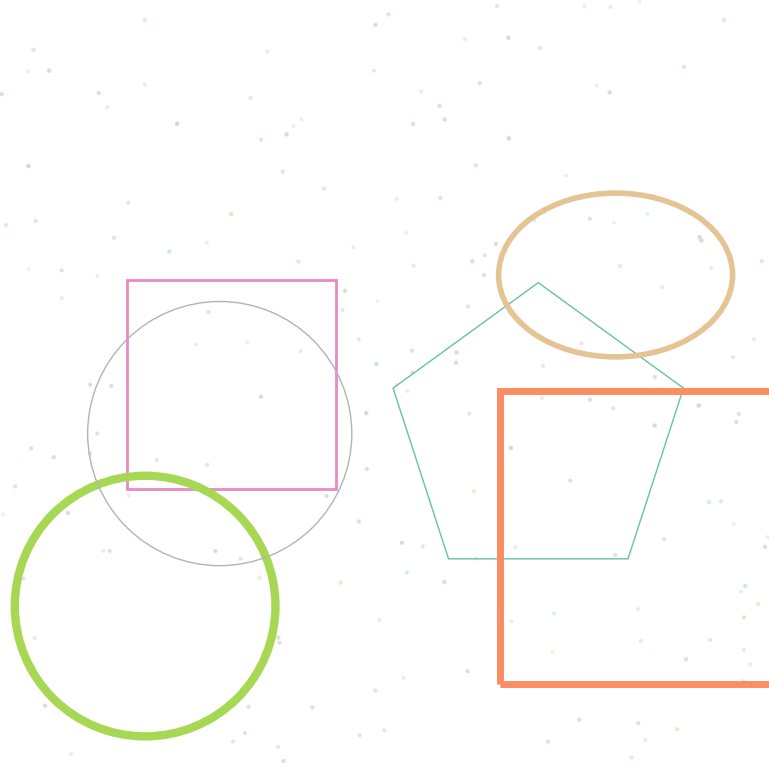[{"shape": "pentagon", "thickness": 0.5, "radius": 0.99, "center": [0.699, 0.435]}, {"shape": "square", "thickness": 2.5, "radius": 0.95, "center": [0.839, 0.302]}, {"shape": "square", "thickness": 1, "radius": 0.68, "center": [0.301, 0.501]}, {"shape": "circle", "thickness": 3, "radius": 0.85, "center": [0.188, 0.213]}, {"shape": "oval", "thickness": 2, "radius": 0.76, "center": [0.799, 0.643]}, {"shape": "circle", "thickness": 0.5, "radius": 0.86, "center": [0.285, 0.437]}]